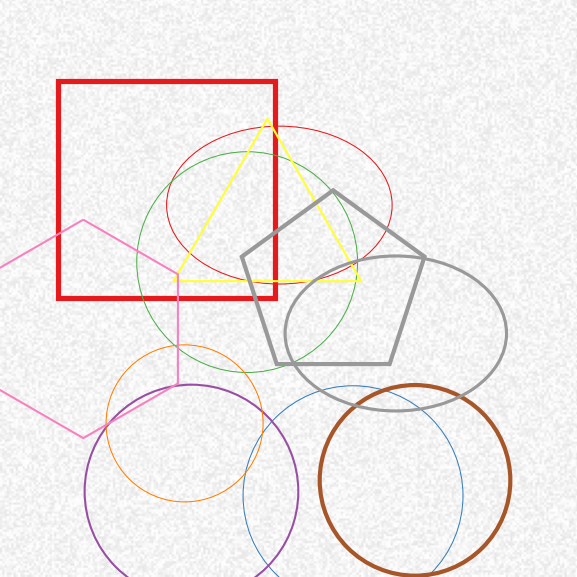[{"shape": "oval", "thickness": 0.5, "radius": 0.98, "center": [0.484, 0.644]}, {"shape": "square", "thickness": 2.5, "radius": 0.94, "center": [0.288, 0.671]}, {"shape": "circle", "thickness": 0.5, "radius": 0.95, "center": [0.611, 0.141]}, {"shape": "circle", "thickness": 0.5, "radius": 0.96, "center": [0.428, 0.545]}, {"shape": "circle", "thickness": 1, "radius": 0.93, "center": [0.332, 0.148]}, {"shape": "circle", "thickness": 0.5, "radius": 0.68, "center": [0.32, 0.266]}, {"shape": "triangle", "thickness": 1, "radius": 0.94, "center": [0.463, 0.606]}, {"shape": "circle", "thickness": 2, "radius": 0.83, "center": [0.719, 0.167]}, {"shape": "hexagon", "thickness": 1, "radius": 0.95, "center": [0.144, 0.43]}, {"shape": "pentagon", "thickness": 2, "radius": 0.83, "center": [0.577, 0.503]}, {"shape": "oval", "thickness": 1.5, "radius": 0.96, "center": [0.685, 0.422]}]